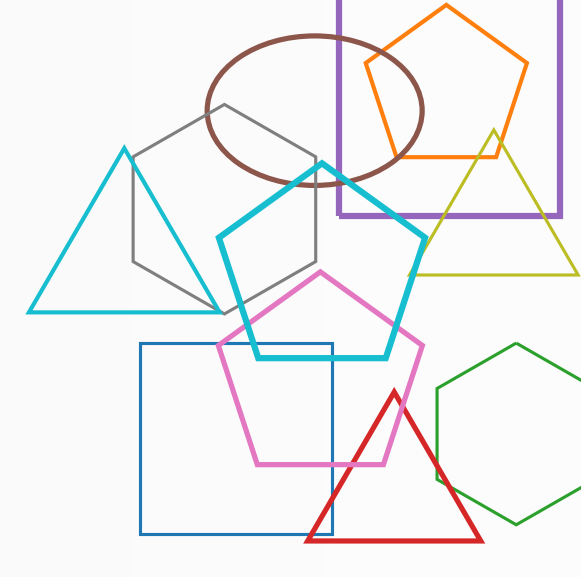[{"shape": "square", "thickness": 1.5, "radius": 0.82, "center": [0.406, 0.239]}, {"shape": "pentagon", "thickness": 2, "radius": 0.73, "center": [0.768, 0.845]}, {"shape": "hexagon", "thickness": 1.5, "radius": 0.79, "center": [0.888, 0.248]}, {"shape": "triangle", "thickness": 2.5, "radius": 0.86, "center": [0.678, 0.148]}, {"shape": "square", "thickness": 3, "radius": 0.95, "center": [0.773, 0.815]}, {"shape": "oval", "thickness": 2.5, "radius": 0.92, "center": [0.541, 0.808]}, {"shape": "pentagon", "thickness": 2.5, "radius": 0.92, "center": [0.551, 0.344]}, {"shape": "hexagon", "thickness": 1.5, "radius": 0.91, "center": [0.386, 0.637]}, {"shape": "triangle", "thickness": 1.5, "radius": 0.84, "center": [0.85, 0.607]}, {"shape": "triangle", "thickness": 2, "radius": 0.95, "center": [0.214, 0.553]}, {"shape": "pentagon", "thickness": 3, "radius": 0.93, "center": [0.554, 0.53]}]